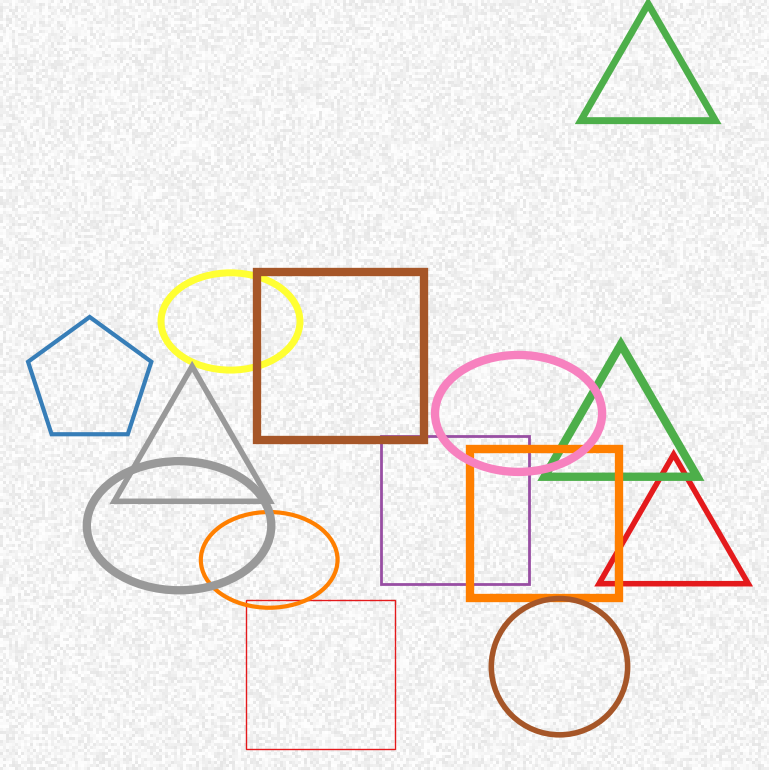[{"shape": "square", "thickness": 0.5, "radius": 0.49, "center": [0.416, 0.124]}, {"shape": "triangle", "thickness": 2, "radius": 0.56, "center": [0.875, 0.298]}, {"shape": "pentagon", "thickness": 1.5, "radius": 0.42, "center": [0.116, 0.504]}, {"shape": "triangle", "thickness": 3, "radius": 0.57, "center": [0.806, 0.438]}, {"shape": "triangle", "thickness": 2.5, "radius": 0.51, "center": [0.842, 0.894]}, {"shape": "square", "thickness": 1, "radius": 0.48, "center": [0.591, 0.337]}, {"shape": "square", "thickness": 3, "radius": 0.48, "center": [0.708, 0.32]}, {"shape": "oval", "thickness": 1.5, "radius": 0.44, "center": [0.35, 0.273]}, {"shape": "oval", "thickness": 2.5, "radius": 0.45, "center": [0.299, 0.583]}, {"shape": "circle", "thickness": 2, "radius": 0.44, "center": [0.727, 0.134]}, {"shape": "square", "thickness": 3, "radius": 0.54, "center": [0.442, 0.538]}, {"shape": "oval", "thickness": 3, "radius": 0.54, "center": [0.673, 0.463]}, {"shape": "triangle", "thickness": 2, "radius": 0.58, "center": [0.25, 0.407]}, {"shape": "oval", "thickness": 3, "radius": 0.6, "center": [0.233, 0.317]}]